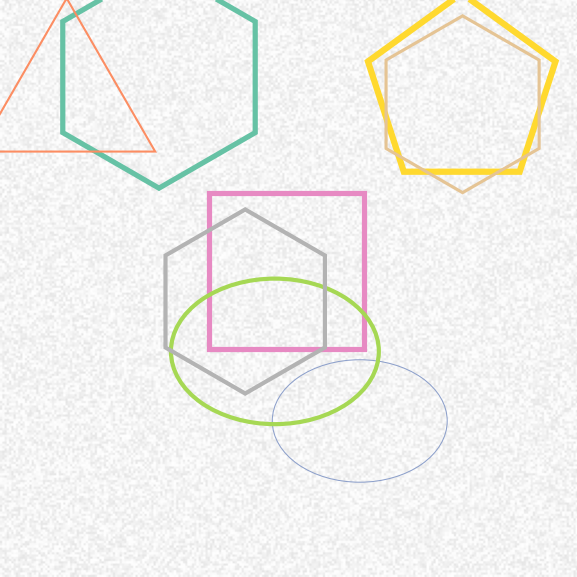[{"shape": "hexagon", "thickness": 2.5, "radius": 0.96, "center": [0.275, 0.866]}, {"shape": "triangle", "thickness": 1, "radius": 0.88, "center": [0.115, 0.825]}, {"shape": "oval", "thickness": 0.5, "radius": 0.76, "center": [0.623, 0.27]}, {"shape": "square", "thickness": 2.5, "radius": 0.67, "center": [0.496, 0.53]}, {"shape": "oval", "thickness": 2, "radius": 0.9, "center": [0.476, 0.391]}, {"shape": "pentagon", "thickness": 3, "radius": 0.85, "center": [0.8, 0.84]}, {"shape": "hexagon", "thickness": 1.5, "radius": 0.77, "center": [0.801, 0.819]}, {"shape": "hexagon", "thickness": 2, "radius": 0.8, "center": [0.425, 0.477]}]